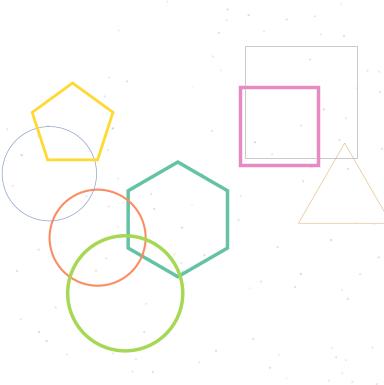[{"shape": "hexagon", "thickness": 2.5, "radius": 0.74, "center": [0.462, 0.43]}, {"shape": "circle", "thickness": 1.5, "radius": 0.62, "center": [0.254, 0.383]}, {"shape": "circle", "thickness": 0.5, "radius": 0.61, "center": [0.128, 0.549]}, {"shape": "square", "thickness": 2.5, "radius": 0.51, "center": [0.724, 0.672]}, {"shape": "circle", "thickness": 2.5, "radius": 0.75, "center": [0.325, 0.238]}, {"shape": "pentagon", "thickness": 2, "radius": 0.55, "center": [0.189, 0.674]}, {"shape": "triangle", "thickness": 0.5, "radius": 0.69, "center": [0.895, 0.489]}, {"shape": "square", "thickness": 0.5, "radius": 0.73, "center": [0.782, 0.735]}]